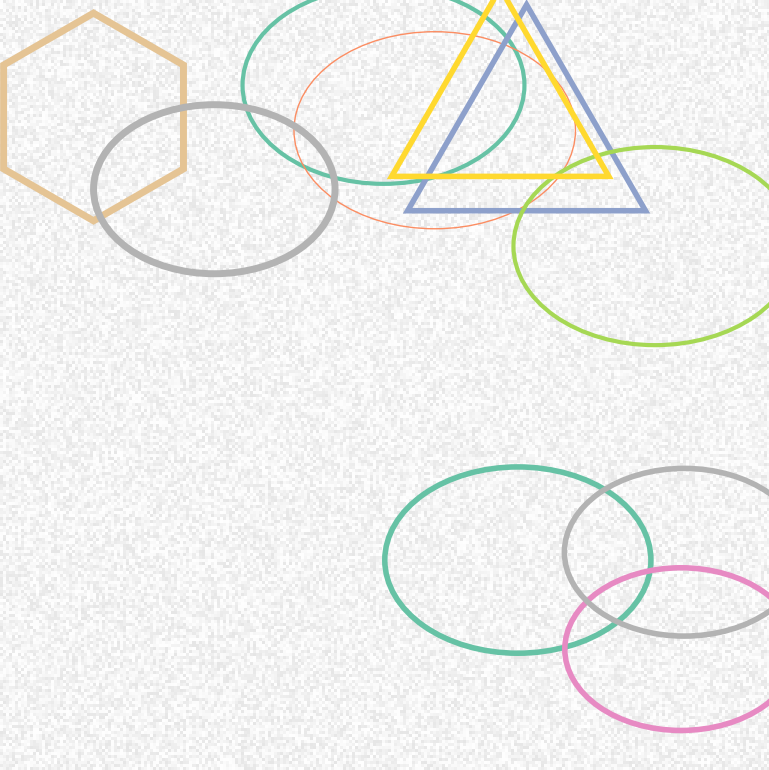[{"shape": "oval", "thickness": 1.5, "radius": 0.92, "center": [0.498, 0.889]}, {"shape": "oval", "thickness": 2, "radius": 0.86, "center": [0.673, 0.273]}, {"shape": "oval", "thickness": 0.5, "radius": 0.91, "center": [0.565, 0.831]}, {"shape": "triangle", "thickness": 2, "radius": 0.89, "center": [0.684, 0.815]}, {"shape": "oval", "thickness": 2, "radius": 0.75, "center": [0.884, 0.157]}, {"shape": "oval", "thickness": 1.5, "radius": 0.92, "center": [0.851, 0.68]}, {"shape": "triangle", "thickness": 2, "radius": 0.81, "center": [0.65, 0.852]}, {"shape": "hexagon", "thickness": 2.5, "radius": 0.67, "center": [0.121, 0.848]}, {"shape": "oval", "thickness": 2, "radius": 0.78, "center": [0.889, 0.283]}, {"shape": "oval", "thickness": 2.5, "radius": 0.78, "center": [0.278, 0.754]}]